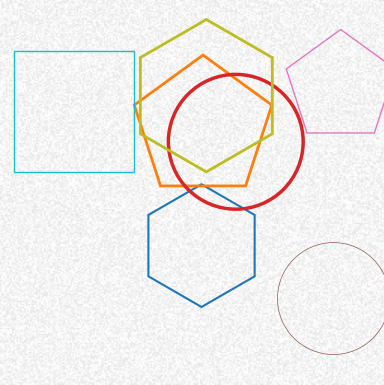[{"shape": "hexagon", "thickness": 1.5, "radius": 0.8, "center": [0.523, 0.362]}, {"shape": "pentagon", "thickness": 2, "radius": 0.94, "center": [0.527, 0.669]}, {"shape": "circle", "thickness": 2.5, "radius": 0.88, "center": [0.612, 0.632]}, {"shape": "circle", "thickness": 0.5, "radius": 0.73, "center": [0.866, 0.225]}, {"shape": "pentagon", "thickness": 1, "radius": 0.74, "center": [0.885, 0.775]}, {"shape": "hexagon", "thickness": 2, "radius": 0.99, "center": [0.536, 0.751]}, {"shape": "square", "thickness": 1, "radius": 0.78, "center": [0.192, 0.711]}]